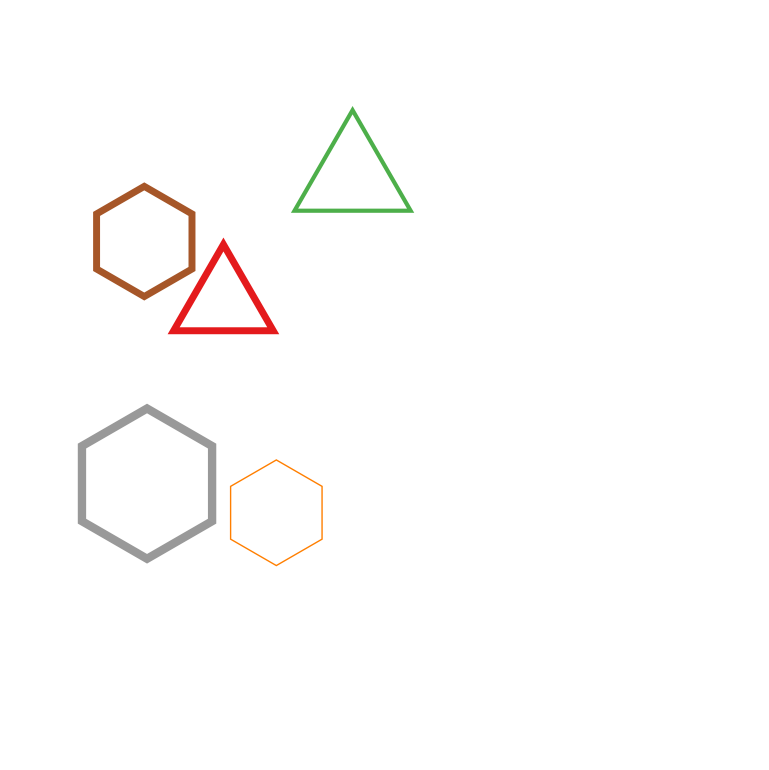[{"shape": "triangle", "thickness": 2.5, "radius": 0.37, "center": [0.29, 0.608]}, {"shape": "triangle", "thickness": 1.5, "radius": 0.44, "center": [0.458, 0.77]}, {"shape": "hexagon", "thickness": 0.5, "radius": 0.34, "center": [0.359, 0.334]}, {"shape": "hexagon", "thickness": 2.5, "radius": 0.36, "center": [0.187, 0.686]}, {"shape": "hexagon", "thickness": 3, "radius": 0.49, "center": [0.191, 0.372]}]